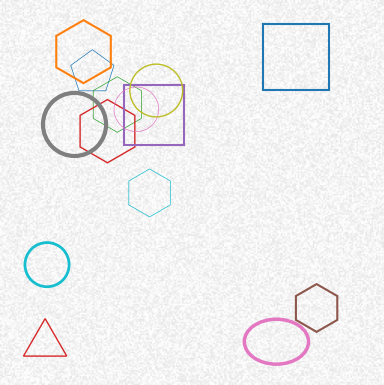[{"shape": "square", "thickness": 1.5, "radius": 0.42, "center": [0.768, 0.852]}, {"shape": "pentagon", "thickness": 0.5, "radius": 0.3, "center": [0.24, 0.812]}, {"shape": "hexagon", "thickness": 1.5, "radius": 0.41, "center": [0.217, 0.866]}, {"shape": "hexagon", "thickness": 0.5, "radius": 0.36, "center": [0.305, 0.729]}, {"shape": "triangle", "thickness": 1, "radius": 0.32, "center": [0.117, 0.108]}, {"shape": "hexagon", "thickness": 1, "radius": 0.41, "center": [0.279, 0.659]}, {"shape": "square", "thickness": 1.5, "radius": 0.39, "center": [0.401, 0.7]}, {"shape": "hexagon", "thickness": 1.5, "radius": 0.31, "center": [0.822, 0.2]}, {"shape": "circle", "thickness": 0.5, "radius": 0.29, "center": [0.354, 0.716]}, {"shape": "oval", "thickness": 2.5, "radius": 0.42, "center": [0.718, 0.113]}, {"shape": "circle", "thickness": 3, "radius": 0.41, "center": [0.194, 0.677]}, {"shape": "circle", "thickness": 1, "radius": 0.34, "center": [0.406, 0.765]}, {"shape": "hexagon", "thickness": 0.5, "radius": 0.31, "center": [0.388, 0.499]}, {"shape": "circle", "thickness": 2, "radius": 0.29, "center": [0.122, 0.313]}]